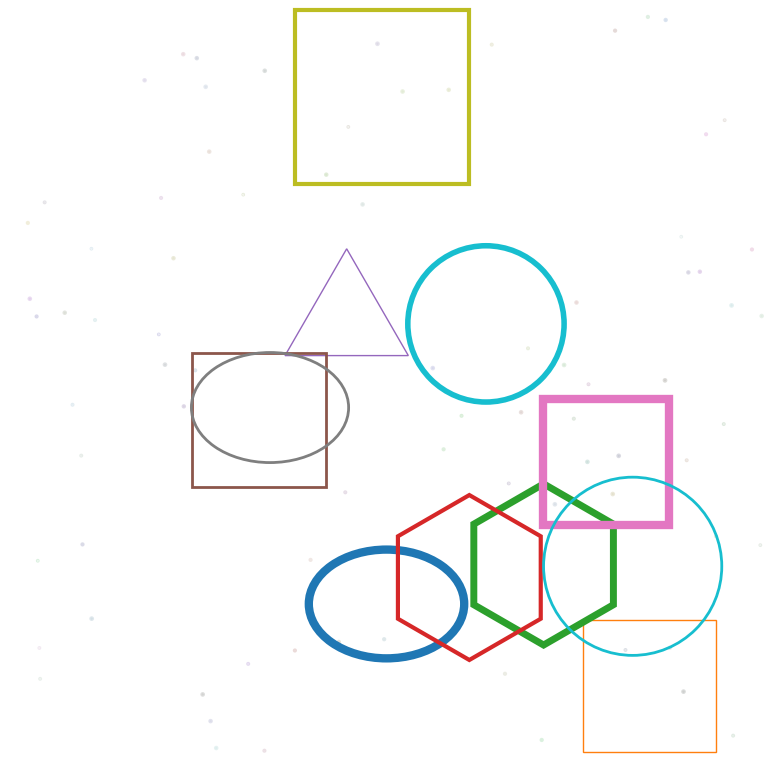[{"shape": "oval", "thickness": 3, "radius": 0.5, "center": [0.502, 0.216]}, {"shape": "square", "thickness": 0.5, "radius": 0.43, "center": [0.844, 0.109]}, {"shape": "hexagon", "thickness": 2.5, "radius": 0.52, "center": [0.706, 0.267]}, {"shape": "hexagon", "thickness": 1.5, "radius": 0.54, "center": [0.61, 0.25]}, {"shape": "triangle", "thickness": 0.5, "radius": 0.46, "center": [0.45, 0.584]}, {"shape": "square", "thickness": 1, "radius": 0.43, "center": [0.336, 0.454]}, {"shape": "square", "thickness": 3, "radius": 0.41, "center": [0.787, 0.4]}, {"shape": "oval", "thickness": 1, "radius": 0.51, "center": [0.351, 0.471]}, {"shape": "square", "thickness": 1.5, "radius": 0.56, "center": [0.496, 0.874]}, {"shape": "circle", "thickness": 1, "radius": 0.58, "center": [0.822, 0.265]}, {"shape": "circle", "thickness": 2, "radius": 0.51, "center": [0.631, 0.579]}]